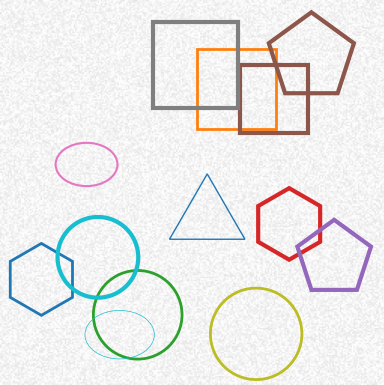[{"shape": "hexagon", "thickness": 2, "radius": 0.47, "center": [0.107, 0.274]}, {"shape": "triangle", "thickness": 1, "radius": 0.57, "center": [0.538, 0.435]}, {"shape": "square", "thickness": 2, "radius": 0.52, "center": [0.614, 0.768]}, {"shape": "circle", "thickness": 2, "radius": 0.58, "center": [0.358, 0.182]}, {"shape": "hexagon", "thickness": 3, "radius": 0.46, "center": [0.751, 0.418]}, {"shape": "pentagon", "thickness": 3, "radius": 0.5, "center": [0.868, 0.328]}, {"shape": "square", "thickness": 3, "radius": 0.44, "center": [0.711, 0.744]}, {"shape": "pentagon", "thickness": 3, "radius": 0.58, "center": [0.809, 0.852]}, {"shape": "oval", "thickness": 1.5, "radius": 0.4, "center": [0.225, 0.573]}, {"shape": "square", "thickness": 3, "radius": 0.55, "center": [0.507, 0.831]}, {"shape": "circle", "thickness": 2, "radius": 0.59, "center": [0.665, 0.133]}, {"shape": "circle", "thickness": 3, "radius": 0.52, "center": [0.254, 0.332]}, {"shape": "oval", "thickness": 0.5, "radius": 0.45, "center": [0.311, 0.131]}]